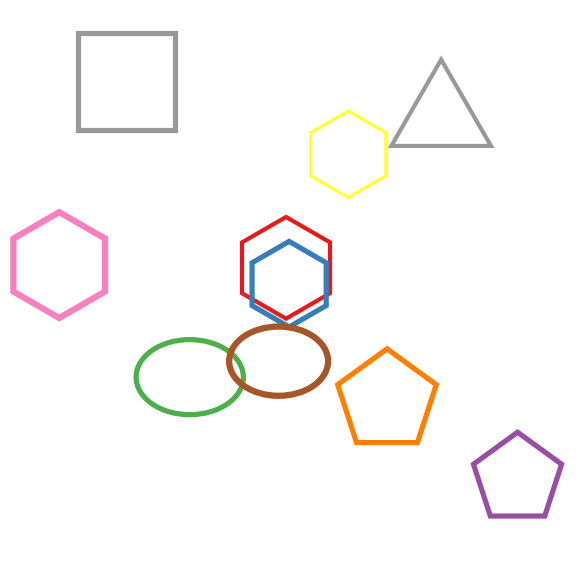[{"shape": "hexagon", "thickness": 2, "radius": 0.44, "center": [0.495, 0.535]}, {"shape": "hexagon", "thickness": 2.5, "radius": 0.37, "center": [0.501, 0.507]}, {"shape": "oval", "thickness": 2.5, "radius": 0.46, "center": [0.329, 0.346]}, {"shape": "pentagon", "thickness": 2.5, "radius": 0.4, "center": [0.896, 0.17]}, {"shape": "pentagon", "thickness": 2.5, "radius": 0.45, "center": [0.67, 0.305]}, {"shape": "hexagon", "thickness": 1.5, "radius": 0.37, "center": [0.603, 0.732]}, {"shape": "oval", "thickness": 3, "radius": 0.43, "center": [0.482, 0.374]}, {"shape": "hexagon", "thickness": 3, "radius": 0.46, "center": [0.103, 0.54]}, {"shape": "triangle", "thickness": 2, "radius": 0.5, "center": [0.764, 0.796]}, {"shape": "square", "thickness": 2.5, "radius": 0.42, "center": [0.22, 0.858]}]